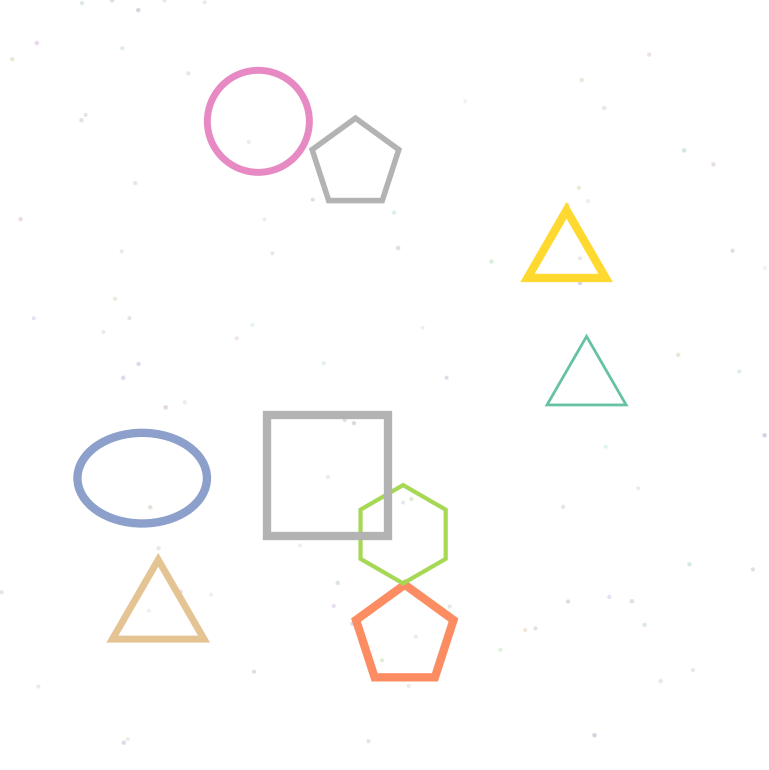[{"shape": "triangle", "thickness": 1, "radius": 0.3, "center": [0.762, 0.504]}, {"shape": "pentagon", "thickness": 3, "radius": 0.33, "center": [0.526, 0.174]}, {"shape": "oval", "thickness": 3, "radius": 0.42, "center": [0.185, 0.379]}, {"shape": "circle", "thickness": 2.5, "radius": 0.33, "center": [0.336, 0.842]}, {"shape": "hexagon", "thickness": 1.5, "radius": 0.32, "center": [0.524, 0.306]}, {"shape": "triangle", "thickness": 3, "radius": 0.29, "center": [0.736, 0.668]}, {"shape": "triangle", "thickness": 2.5, "radius": 0.34, "center": [0.205, 0.204]}, {"shape": "pentagon", "thickness": 2, "radius": 0.3, "center": [0.462, 0.787]}, {"shape": "square", "thickness": 3, "radius": 0.39, "center": [0.426, 0.382]}]